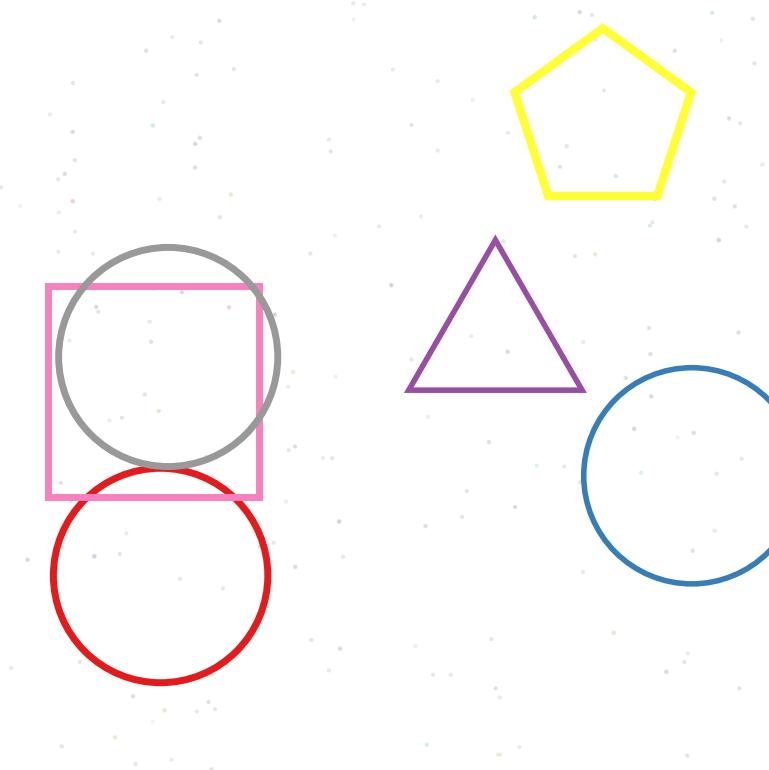[{"shape": "circle", "thickness": 2.5, "radius": 0.7, "center": [0.209, 0.253]}, {"shape": "circle", "thickness": 2, "radius": 0.7, "center": [0.898, 0.382]}, {"shape": "triangle", "thickness": 2, "radius": 0.65, "center": [0.643, 0.558]}, {"shape": "pentagon", "thickness": 3, "radius": 0.6, "center": [0.783, 0.843]}, {"shape": "square", "thickness": 2.5, "radius": 0.68, "center": [0.199, 0.491]}, {"shape": "circle", "thickness": 2.5, "radius": 0.71, "center": [0.218, 0.536]}]